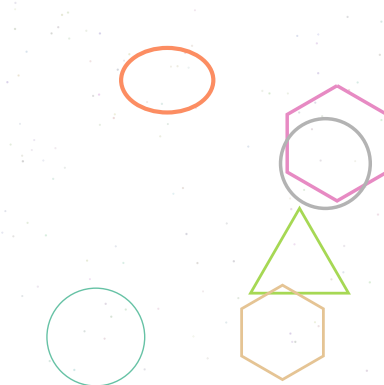[{"shape": "circle", "thickness": 1, "radius": 0.63, "center": [0.249, 0.125]}, {"shape": "oval", "thickness": 3, "radius": 0.6, "center": [0.434, 0.792]}, {"shape": "hexagon", "thickness": 2.5, "radius": 0.75, "center": [0.876, 0.628]}, {"shape": "triangle", "thickness": 2, "radius": 0.73, "center": [0.778, 0.312]}, {"shape": "hexagon", "thickness": 2, "radius": 0.61, "center": [0.734, 0.137]}, {"shape": "circle", "thickness": 2.5, "radius": 0.58, "center": [0.845, 0.575]}]